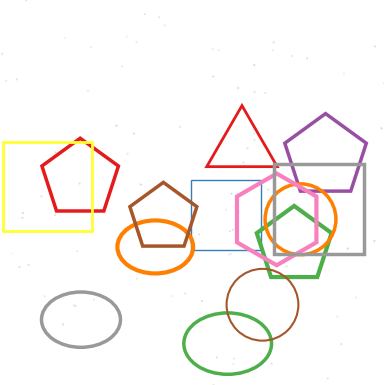[{"shape": "triangle", "thickness": 2, "radius": 0.53, "center": [0.629, 0.62]}, {"shape": "pentagon", "thickness": 2.5, "radius": 0.52, "center": [0.208, 0.536]}, {"shape": "square", "thickness": 1, "radius": 0.45, "center": [0.588, 0.442]}, {"shape": "pentagon", "thickness": 3, "radius": 0.51, "center": [0.764, 0.363]}, {"shape": "oval", "thickness": 2.5, "radius": 0.57, "center": [0.591, 0.108]}, {"shape": "pentagon", "thickness": 2.5, "radius": 0.56, "center": [0.846, 0.594]}, {"shape": "oval", "thickness": 3, "radius": 0.49, "center": [0.403, 0.359]}, {"shape": "circle", "thickness": 2.5, "radius": 0.46, "center": [0.781, 0.43]}, {"shape": "square", "thickness": 2, "radius": 0.58, "center": [0.123, 0.514]}, {"shape": "pentagon", "thickness": 2.5, "radius": 0.46, "center": [0.424, 0.435]}, {"shape": "circle", "thickness": 1.5, "radius": 0.47, "center": [0.682, 0.208]}, {"shape": "hexagon", "thickness": 3, "radius": 0.6, "center": [0.719, 0.43]}, {"shape": "oval", "thickness": 2.5, "radius": 0.51, "center": [0.21, 0.17]}, {"shape": "square", "thickness": 2.5, "radius": 0.59, "center": [0.83, 0.457]}]